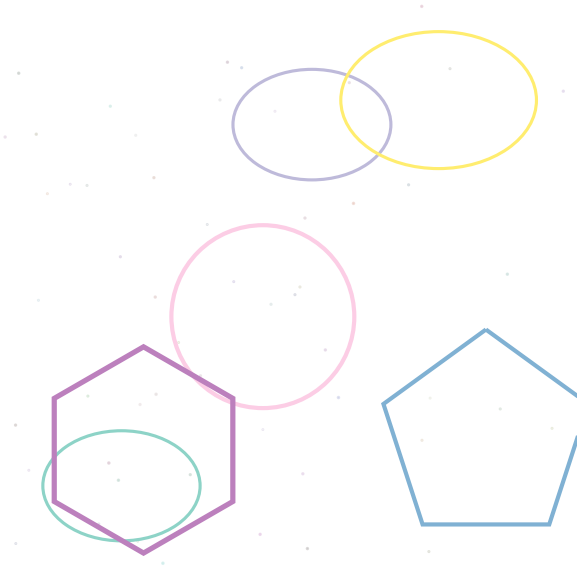[{"shape": "oval", "thickness": 1.5, "radius": 0.68, "center": [0.21, 0.158]}, {"shape": "oval", "thickness": 1.5, "radius": 0.68, "center": [0.54, 0.783]}, {"shape": "pentagon", "thickness": 2, "radius": 0.93, "center": [0.841, 0.242]}, {"shape": "circle", "thickness": 2, "radius": 0.79, "center": [0.455, 0.451]}, {"shape": "hexagon", "thickness": 2.5, "radius": 0.89, "center": [0.249, 0.22]}, {"shape": "oval", "thickness": 1.5, "radius": 0.85, "center": [0.76, 0.826]}]